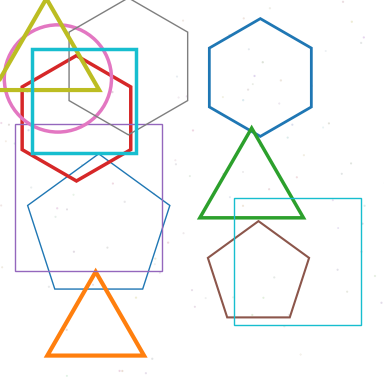[{"shape": "pentagon", "thickness": 1, "radius": 0.97, "center": [0.256, 0.406]}, {"shape": "hexagon", "thickness": 2, "radius": 0.76, "center": [0.676, 0.799]}, {"shape": "triangle", "thickness": 3, "radius": 0.73, "center": [0.249, 0.149]}, {"shape": "triangle", "thickness": 2.5, "radius": 0.78, "center": [0.654, 0.512]}, {"shape": "hexagon", "thickness": 2.5, "radius": 0.81, "center": [0.199, 0.693]}, {"shape": "square", "thickness": 1, "radius": 0.96, "center": [0.231, 0.487]}, {"shape": "pentagon", "thickness": 1.5, "radius": 0.69, "center": [0.671, 0.287]}, {"shape": "circle", "thickness": 2.5, "radius": 0.7, "center": [0.15, 0.796]}, {"shape": "hexagon", "thickness": 1, "radius": 0.89, "center": [0.333, 0.828]}, {"shape": "triangle", "thickness": 3, "radius": 0.79, "center": [0.12, 0.845]}, {"shape": "square", "thickness": 1, "radius": 0.83, "center": [0.774, 0.32]}, {"shape": "square", "thickness": 2.5, "radius": 0.67, "center": [0.217, 0.737]}]